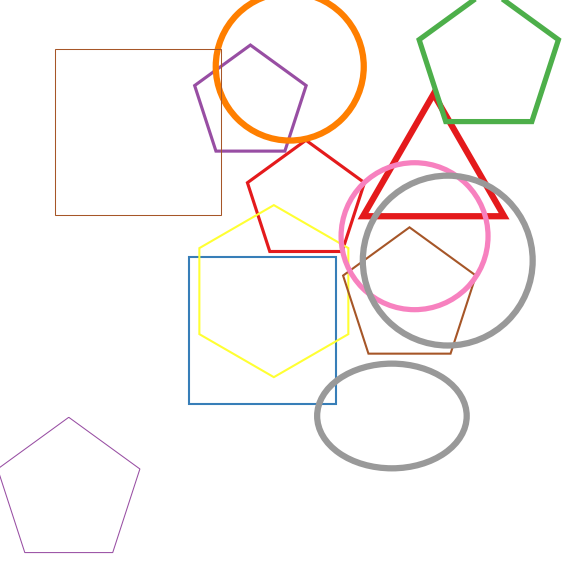[{"shape": "pentagon", "thickness": 1.5, "radius": 0.53, "center": [0.53, 0.65]}, {"shape": "triangle", "thickness": 3, "radius": 0.71, "center": [0.751, 0.695]}, {"shape": "square", "thickness": 1, "radius": 0.64, "center": [0.454, 0.427]}, {"shape": "pentagon", "thickness": 2.5, "radius": 0.63, "center": [0.846, 0.891]}, {"shape": "pentagon", "thickness": 1.5, "radius": 0.51, "center": [0.434, 0.82]}, {"shape": "pentagon", "thickness": 0.5, "radius": 0.65, "center": [0.119, 0.147]}, {"shape": "circle", "thickness": 3, "radius": 0.64, "center": [0.502, 0.884]}, {"shape": "hexagon", "thickness": 1, "radius": 0.74, "center": [0.474, 0.495]}, {"shape": "pentagon", "thickness": 1, "radius": 0.6, "center": [0.709, 0.485]}, {"shape": "square", "thickness": 0.5, "radius": 0.72, "center": [0.239, 0.771]}, {"shape": "circle", "thickness": 2.5, "radius": 0.64, "center": [0.718, 0.59]}, {"shape": "circle", "thickness": 3, "radius": 0.74, "center": [0.775, 0.548]}, {"shape": "oval", "thickness": 3, "radius": 0.65, "center": [0.679, 0.279]}]